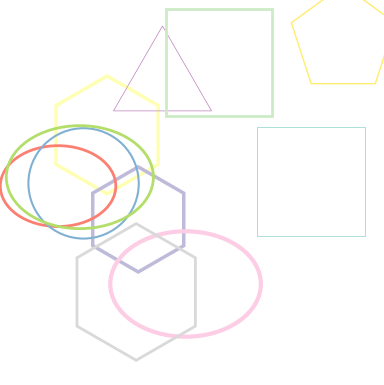[{"shape": "square", "thickness": 0.5, "radius": 0.71, "center": [0.808, 0.528]}, {"shape": "hexagon", "thickness": 2.5, "radius": 0.77, "center": [0.278, 0.649]}, {"shape": "hexagon", "thickness": 2.5, "radius": 0.68, "center": [0.359, 0.43]}, {"shape": "oval", "thickness": 2, "radius": 0.75, "center": [0.151, 0.517]}, {"shape": "circle", "thickness": 1.5, "radius": 0.72, "center": [0.217, 0.524]}, {"shape": "oval", "thickness": 2, "radius": 0.96, "center": [0.207, 0.54]}, {"shape": "oval", "thickness": 3, "radius": 0.98, "center": [0.482, 0.262]}, {"shape": "hexagon", "thickness": 2, "radius": 0.89, "center": [0.354, 0.242]}, {"shape": "triangle", "thickness": 0.5, "radius": 0.74, "center": [0.422, 0.785]}, {"shape": "square", "thickness": 2, "radius": 0.69, "center": [0.569, 0.838]}, {"shape": "pentagon", "thickness": 1, "radius": 0.71, "center": [0.891, 0.897]}]